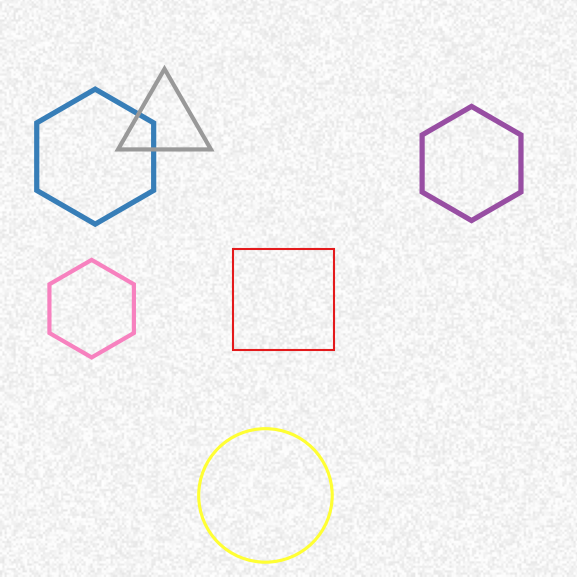[{"shape": "square", "thickness": 1, "radius": 0.44, "center": [0.492, 0.481]}, {"shape": "hexagon", "thickness": 2.5, "radius": 0.58, "center": [0.165, 0.728]}, {"shape": "hexagon", "thickness": 2.5, "radius": 0.49, "center": [0.817, 0.716]}, {"shape": "circle", "thickness": 1.5, "radius": 0.58, "center": [0.46, 0.141]}, {"shape": "hexagon", "thickness": 2, "radius": 0.42, "center": [0.159, 0.465]}, {"shape": "triangle", "thickness": 2, "radius": 0.46, "center": [0.285, 0.787]}]